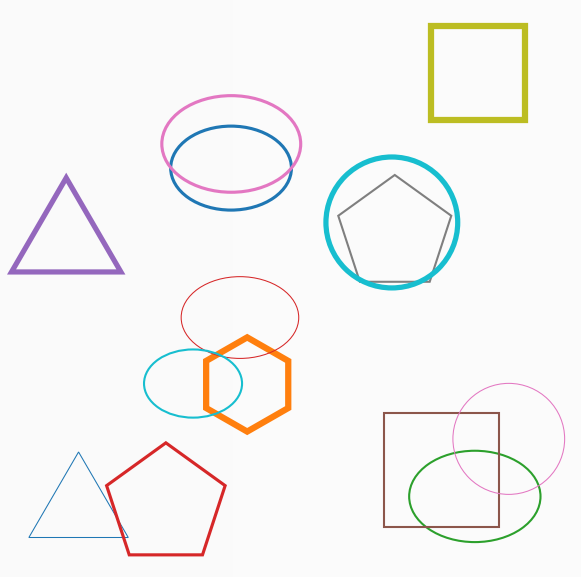[{"shape": "triangle", "thickness": 0.5, "radius": 0.49, "center": [0.135, 0.118]}, {"shape": "oval", "thickness": 1.5, "radius": 0.52, "center": [0.398, 0.708]}, {"shape": "hexagon", "thickness": 3, "radius": 0.41, "center": [0.425, 0.333]}, {"shape": "oval", "thickness": 1, "radius": 0.56, "center": [0.817, 0.14]}, {"shape": "pentagon", "thickness": 1.5, "radius": 0.54, "center": [0.285, 0.125]}, {"shape": "oval", "thickness": 0.5, "radius": 0.51, "center": [0.413, 0.449]}, {"shape": "triangle", "thickness": 2.5, "radius": 0.54, "center": [0.114, 0.583]}, {"shape": "square", "thickness": 1, "radius": 0.49, "center": [0.76, 0.185]}, {"shape": "circle", "thickness": 0.5, "radius": 0.48, "center": [0.875, 0.239]}, {"shape": "oval", "thickness": 1.5, "radius": 0.6, "center": [0.398, 0.75]}, {"shape": "pentagon", "thickness": 1, "radius": 0.51, "center": [0.679, 0.594]}, {"shape": "square", "thickness": 3, "radius": 0.41, "center": [0.822, 0.873]}, {"shape": "oval", "thickness": 1, "radius": 0.42, "center": [0.332, 0.335]}, {"shape": "circle", "thickness": 2.5, "radius": 0.57, "center": [0.674, 0.614]}]